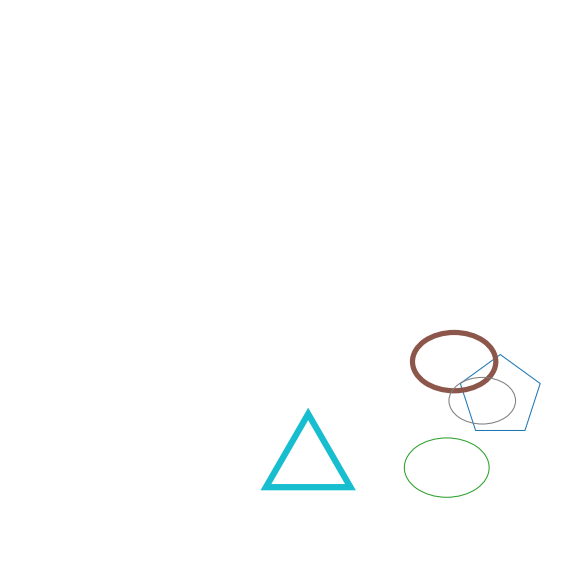[{"shape": "pentagon", "thickness": 0.5, "radius": 0.36, "center": [0.866, 0.313]}, {"shape": "oval", "thickness": 0.5, "radius": 0.37, "center": [0.774, 0.189]}, {"shape": "oval", "thickness": 2.5, "radius": 0.36, "center": [0.786, 0.373]}, {"shape": "oval", "thickness": 0.5, "radius": 0.29, "center": [0.835, 0.305]}, {"shape": "triangle", "thickness": 3, "radius": 0.42, "center": [0.534, 0.198]}]